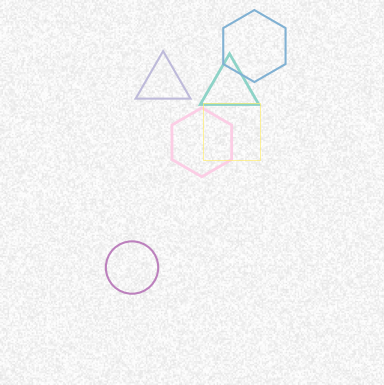[{"shape": "triangle", "thickness": 2, "radius": 0.44, "center": [0.596, 0.772]}, {"shape": "triangle", "thickness": 1.5, "radius": 0.41, "center": [0.424, 0.785]}, {"shape": "hexagon", "thickness": 1.5, "radius": 0.47, "center": [0.661, 0.88]}, {"shape": "hexagon", "thickness": 2, "radius": 0.45, "center": [0.524, 0.63]}, {"shape": "circle", "thickness": 1.5, "radius": 0.34, "center": [0.343, 0.305]}, {"shape": "square", "thickness": 0.5, "radius": 0.37, "center": [0.602, 0.658]}]